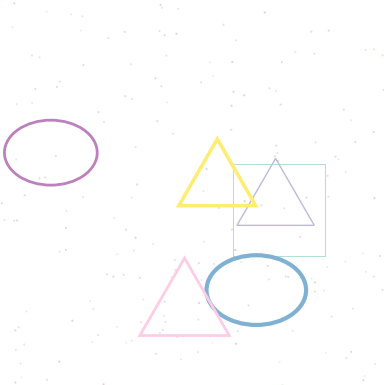[{"shape": "square", "thickness": 0.5, "radius": 0.6, "center": [0.724, 0.454]}, {"shape": "triangle", "thickness": 1, "radius": 0.58, "center": [0.716, 0.473]}, {"shape": "oval", "thickness": 3, "radius": 0.65, "center": [0.666, 0.247]}, {"shape": "triangle", "thickness": 2, "radius": 0.67, "center": [0.479, 0.196]}, {"shape": "oval", "thickness": 2, "radius": 0.6, "center": [0.132, 0.604]}, {"shape": "triangle", "thickness": 2.5, "radius": 0.58, "center": [0.564, 0.523]}]